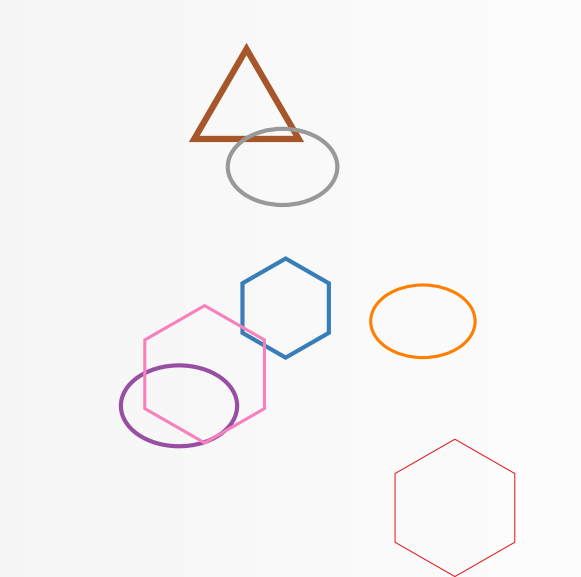[{"shape": "hexagon", "thickness": 0.5, "radius": 0.59, "center": [0.783, 0.12]}, {"shape": "hexagon", "thickness": 2, "radius": 0.43, "center": [0.491, 0.466]}, {"shape": "oval", "thickness": 2, "radius": 0.5, "center": [0.308, 0.296]}, {"shape": "oval", "thickness": 1.5, "radius": 0.45, "center": [0.728, 0.443]}, {"shape": "triangle", "thickness": 3, "radius": 0.52, "center": [0.424, 0.81]}, {"shape": "hexagon", "thickness": 1.5, "radius": 0.59, "center": [0.352, 0.351]}, {"shape": "oval", "thickness": 2, "radius": 0.47, "center": [0.486, 0.71]}]